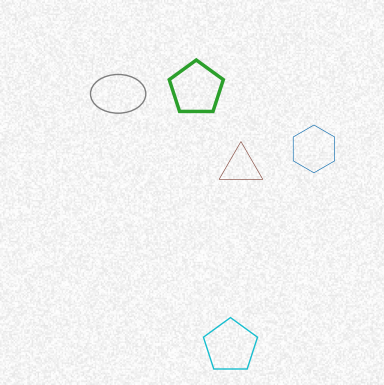[{"shape": "hexagon", "thickness": 0.5, "radius": 0.31, "center": [0.815, 0.613]}, {"shape": "pentagon", "thickness": 2.5, "radius": 0.37, "center": [0.51, 0.77]}, {"shape": "triangle", "thickness": 0.5, "radius": 0.33, "center": [0.626, 0.567]}, {"shape": "oval", "thickness": 1, "radius": 0.36, "center": [0.307, 0.756]}, {"shape": "pentagon", "thickness": 1, "radius": 0.37, "center": [0.599, 0.101]}]